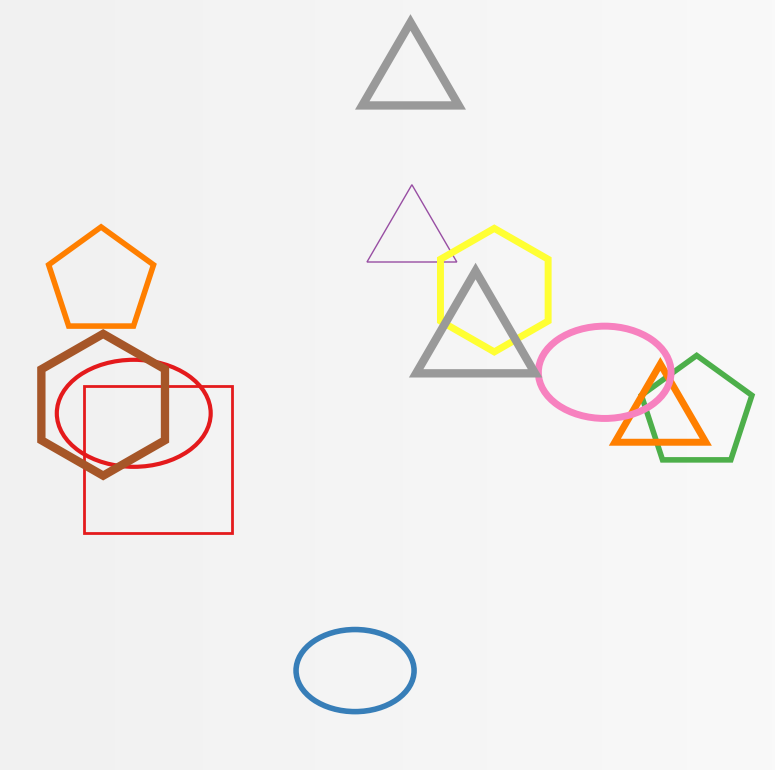[{"shape": "oval", "thickness": 1.5, "radius": 0.5, "center": [0.173, 0.463]}, {"shape": "square", "thickness": 1, "radius": 0.48, "center": [0.204, 0.403]}, {"shape": "oval", "thickness": 2, "radius": 0.38, "center": [0.458, 0.129]}, {"shape": "pentagon", "thickness": 2, "radius": 0.37, "center": [0.899, 0.463]}, {"shape": "triangle", "thickness": 0.5, "radius": 0.33, "center": [0.531, 0.693]}, {"shape": "pentagon", "thickness": 2, "radius": 0.36, "center": [0.13, 0.634]}, {"shape": "triangle", "thickness": 2.5, "radius": 0.34, "center": [0.852, 0.46]}, {"shape": "hexagon", "thickness": 2.5, "radius": 0.4, "center": [0.638, 0.623]}, {"shape": "hexagon", "thickness": 3, "radius": 0.46, "center": [0.133, 0.474]}, {"shape": "oval", "thickness": 2.5, "radius": 0.43, "center": [0.78, 0.516]}, {"shape": "triangle", "thickness": 3, "radius": 0.44, "center": [0.614, 0.559]}, {"shape": "triangle", "thickness": 3, "radius": 0.36, "center": [0.53, 0.899]}]